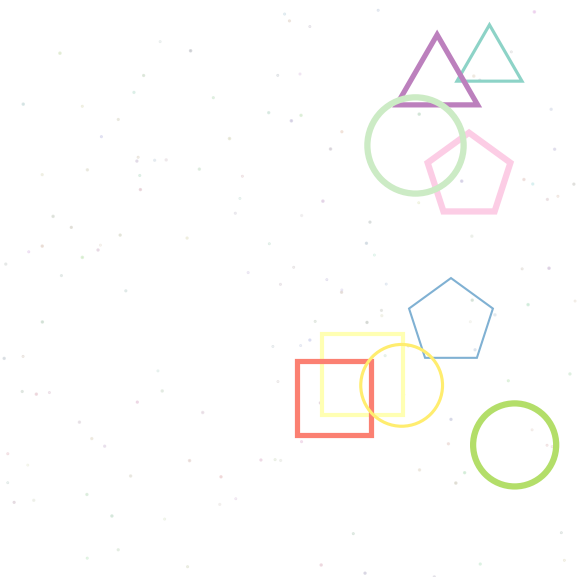[{"shape": "triangle", "thickness": 1.5, "radius": 0.33, "center": [0.848, 0.891]}, {"shape": "square", "thickness": 2, "radius": 0.35, "center": [0.628, 0.351]}, {"shape": "square", "thickness": 2.5, "radius": 0.32, "center": [0.579, 0.311]}, {"shape": "pentagon", "thickness": 1, "radius": 0.38, "center": [0.781, 0.441]}, {"shape": "circle", "thickness": 3, "radius": 0.36, "center": [0.891, 0.229]}, {"shape": "pentagon", "thickness": 3, "radius": 0.38, "center": [0.812, 0.694]}, {"shape": "triangle", "thickness": 2.5, "radius": 0.4, "center": [0.757, 0.858]}, {"shape": "circle", "thickness": 3, "radius": 0.42, "center": [0.719, 0.747]}, {"shape": "circle", "thickness": 1.5, "radius": 0.35, "center": [0.695, 0.332]}]